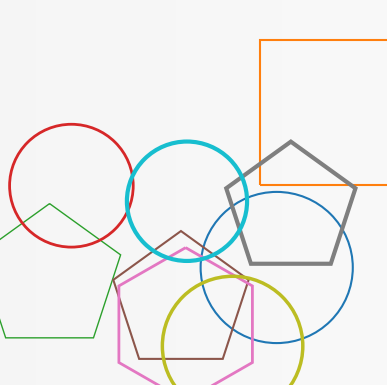[{"shape": "circle", "thickness": 1.5, "radius": 0.98, "center": [0.714, 0.305]}, {"shape": "square", "thickness": 1.5, "radius": 0.94, "center": [0.859, 0.708]}, {"shape": "pentagon", "thickness": 1, "radius": 0.96, "center": [0.128, 0.278]}, {"shape": "circle", "thickness": 2, "radius": 0.8, "center": [0.184, 0.518]}, {"shape": "pentagon", "thickness": 1.5, "radius": 0.92, "center": [0.467, 0.216]}, {"shape": "hexagon", "thickness": 2, "radius": 0.99, "center": [0.479, 0.158]}, {"shape": "pentagon", "thickness": 3, "radius": 0.88, "center": [0.751, 0.457]}, {"shape": "circle", "thickness": 2.5, "radius": 0.91, "center": [0.6, 0.101]}, {"shape": "circle", "thickness": 3, "radius": 0.78, "center": [0.483, 0.477]}]